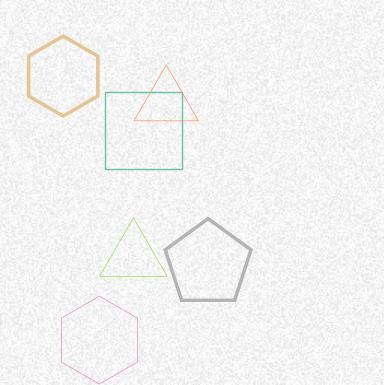[{"shape": "square", "thickness": 1, "radius": 0.5, "center": [0.374, 0.66]}, {"shape": "triangle", "thickness": 0.5, "radius": 0.48, "center": [0.432, 0.735]}, {"shape": "hexagon", "thickness": 0.5, "radius": 0.57, "center": [0.258, 0.117]}, {"shape": "triangle", "thickness": 0.5, "radius": 0.51, "center": [0.347, 0.333]}, {"shape": "hexagon", "thickness": 2.5, "radius": 0.52, "center": [0.164, 0.802]}, {"shape": "pentagon", "thickness": 2.5, "radius": 0.59, "center": [0.541, 0.315]}]